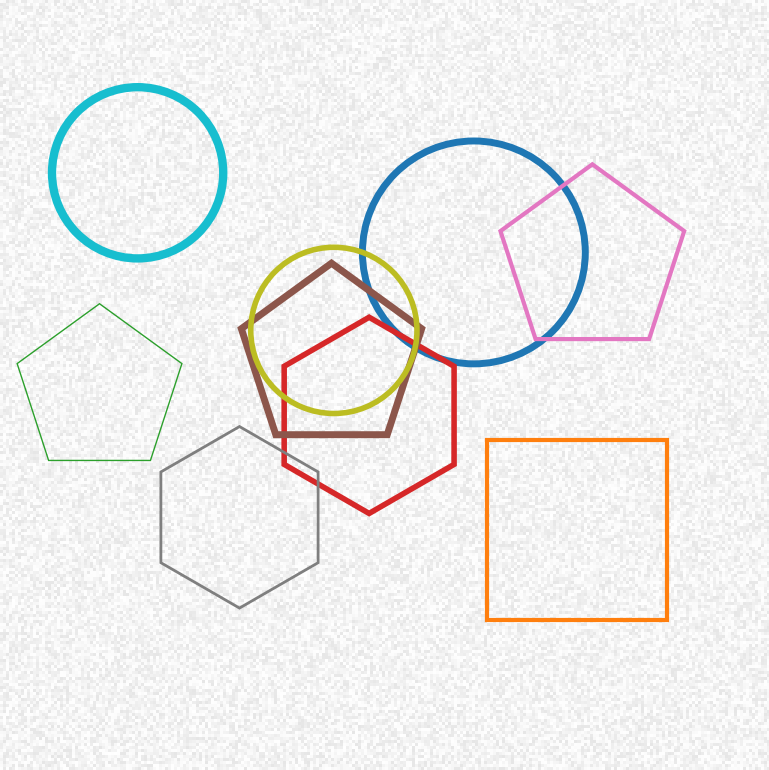[{"shape": "circle", "thickness": 2.5, "radius": 0.72, "center": [0.615, 0.672]}, {"shape": "square", "thickness": 1.5, "radius": 0.58, "center": [0.75, 0.312]}, {"shape": "pentagon", "thickness": 0.5, "radius": 0.56, "center": [0.129, 0.493]}, {"shape": "hexagon", "thickness": 2, "radius": 0.64, "center": [0.479, 0.461]}, {"shape": "pentagon", "thickness": 2.5, "radius": 0.62, "center": [0.431, 0.535]}, {"shape": "pentagon", "thickness": 1.5, "radius": 0.63, "center": [0.769, 0.661]}, {"shape": "hexagon", "thickness": 1, "radius": 0.59, "center": [0.311, 0.328]}, {"shape": "circle", "thickness": 2, "radius": 0.54, "center": [0.434, 0.571]}, {"shape": "circle", "thickness": 3, "radius": 0.56, "center": [0.179, 0.776]}]